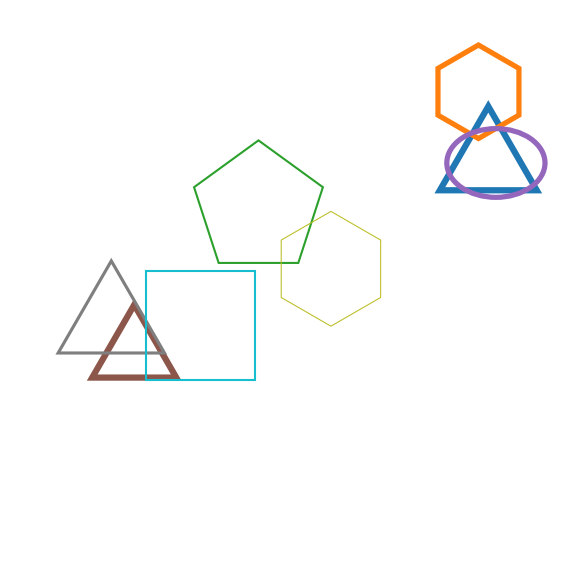[{"shape": "triangle", "thickness": 3, "radius": 0.48, "center": [0.846, 0.718]}, {"shape": "hexagon", "thickness": 2.5, "radius": 0.4, "center": [0.828, 0.84]}, {"shape": "pentagon", "thickness": 1, "radius": 0.59, "center": [0.448, 0.639]}, {"shape": "oval", "thickness": 2.5, "radius": 0.42, "center": [0.859, 0.717]}, {"shape": "triangle", "thickness": 3, "radius": 0.42, "center": [0.232, 0.387]}, {"shape": "triangle", "thickness": 1.5, "radius": 0.53, "center": [0.193, 0.441]}, {"shape": "hexagon", "thickness": 0.5, "radius": 0.5, "center": [0.573, 0.534]}, {"shape": "square", "thickness": 1, "radius": 0.47, "center": [0.347, 0.436]}]